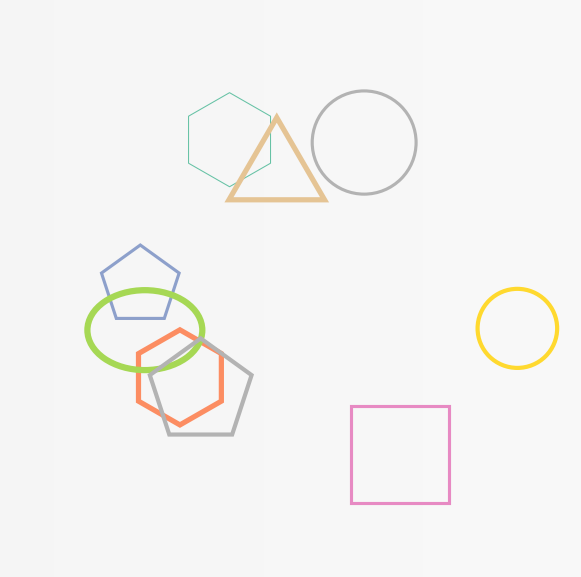[{"shape": "hexagon", "thickness": 0.5, "radius": 0.41, "center": [0.395, 0.757]}, {"shape": "hexagon", "thickness": 2.5, "radius": 0.41, "center": [0.31, 0.346]}, {"shape": "pentagon", "thickness": 1.5, "radius": 0.35, "center": [0.241, 0.505]}, {"shape": "square", "thickness": 1.5, "radius": 0.42, "center": [0.689, 0.212]}, {"shape": "oval", "thickness": 3, "radius": 0.49, "center": [0.249, 0.427]}, {"shape": "circle", "thickness": 2, "radius": 0.34, "center": [0.89, 0.431]}, {"shape": "triangle", "thickness": 2.5, "radius": 0.47, "center": [0.476, 0.701]}, {"shape": "circle", "thickness": 1.5, "radius": 0.45, "center": [0.626, 0.752]}, {"shape": "pentagon", "thickness": 2, "radius": 0.46, "center": [0.345, 0.321]}]